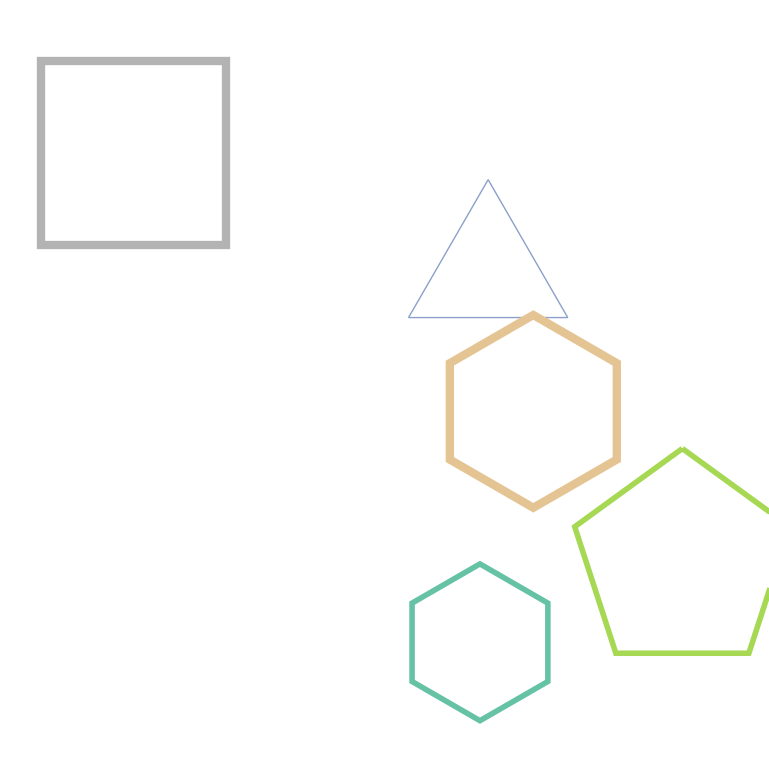[{"shape": "hexagon", "thickness": 2, "radius": 0.51, "center": [0.623, 0.166]}, {"shape": "triangle", "thickness": 0.5, "radius": 0.6, "center": [0.634, 0.647]}, {"shape": "pentagon", "thickness": 2, "radius": 0.73, "center": [0.886, 0.271]}, {"shape": "hexagon", "thickness": 3, "radius": 0.63, "center": [0.693, 0.466]}, {"shape": "square", "thickness": 3, "radius": 0.6, "center": [0.173, 0.801]}]